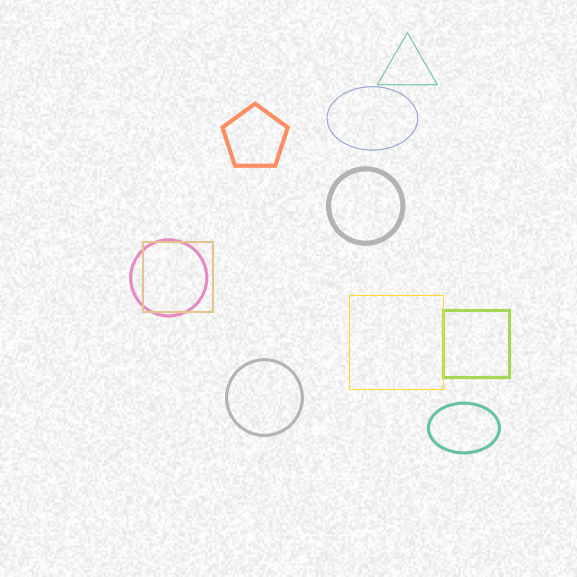[{"shape": "oval", "thickness": 1.5, "radius": 0.31, "center": [0.803, 0.258]}, {"shape": "triangle", "thickness": 0.5, "radius": 0.3, "center": [0.705, 0.882]}, {"shape": "pentagon", "thickness": 2, "radius": 0.3, "center": [0.442, 0.76]}, {"shape": "oval", "thickness": 0.5, "radius": 0.39, "center": [0.645, 0.794]}, {"shape": "circle", "thickness": 1.5, "radius": 0.33, "center": [0.292, 0.518]}, {"shape": "square", "thickness": 1.5, "radius": 0.29, "center": [0.824, 0.405]}, {"shape": "square", "thickness": 0.5, "radius": 0.41, "center": [0.685, 0.406]}, {"shape": "square", "thickness": 1, "radius": 0.3, "center": [0.307, 0.52]}, {"shape": "circle", "thickness": 1.5, "radius": 0.33, "center": [0.458, 0.311]}, {"shape": "circle", "thickness": 2.5, "radius": 0.32, "center": [0.633, 0.642]}]